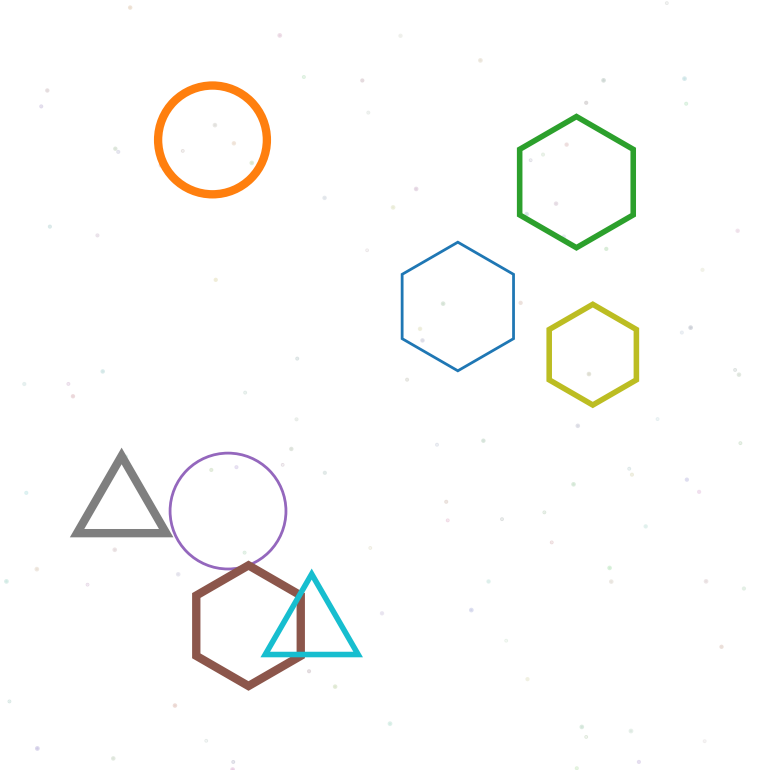[{"shape": "hexagon", "thickness": 1, "radius": 0.42, "center": [0.595, 0.602]}, {"shape": "circle", "thickness": 3, "radius": 0.35, "center": [0.276, 0.818]}, {"shape": "hexagon", "thickness": 2, "radius": 0.43, "center": [0.749, 0.763]}, {"shape": "circle", "thickness": 1, "radius": 0.38, "center": [0.296, 0.336]}, {"shape": "hexagon", "thickness": 3, "radius": 0.39, "center": [0.323, 0.187]}, {"shape": "triangle", "thickness": 3, "radius": 0.33, "center": [0.158, 0.341]}, {"shape": "hexagon", "thickness": 2, "radius": 0.33, "center": [0.77, 0.539]}, {"shape": "triangle", "thickness": 2, "radius": 0.35, "center": [0.405, 0.185]}]